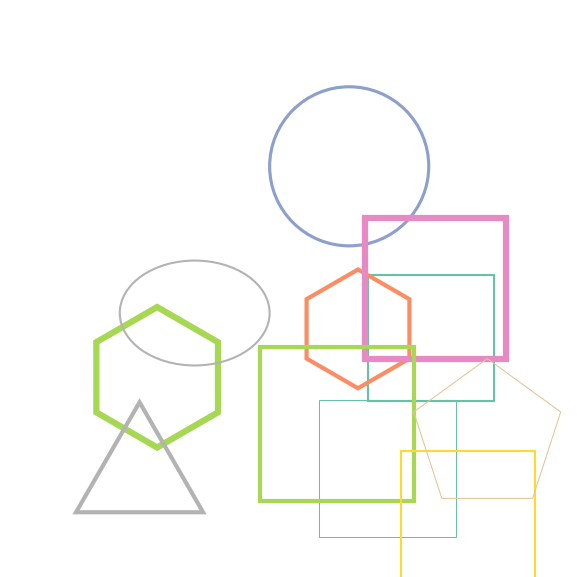[{"shape": "square", "thickness": 0.5, "radius": 0.59, "center": [0.671, 0.187]}, {"shape": "square", "thickness": 1, "radius": 0.55, "center": [0.747, 0.414]}, {"shape": "hexagon", "thickness": 2, "radius": 0.51, "center": [0.62, 0.43]}, {"shape": "circle", "thickness": 1.5, "radius": 0.69, "center": [0.605, 0.711]}, {"shape": "square", "thickness": 3, "radius": 0.61, "center": [0.755, 0.499]}, {"shape": "square", "thickness": 2, "radius": 0.67, "center": [0.584, 0.265]}, {"shape": "hexagon", "thickness": 3, "radius": 0.61, "center": [0.272, 0.346]}, {"shape": "square", "thickness": 1, "radius": 0.58, "center": [0.811, 0.103]}, {"shape": "pentagon", "thickness": 0.5, "radius": 0.67, "center": [0.844, 0.244]}, {"shape": "triangle", "thickness": 2, "radius": 0.63, "center": [0.242, 0.176]}, {"shape": "oval", "thickness": 1, "radius": 0.65, "center": [0.337, 0.457]}]